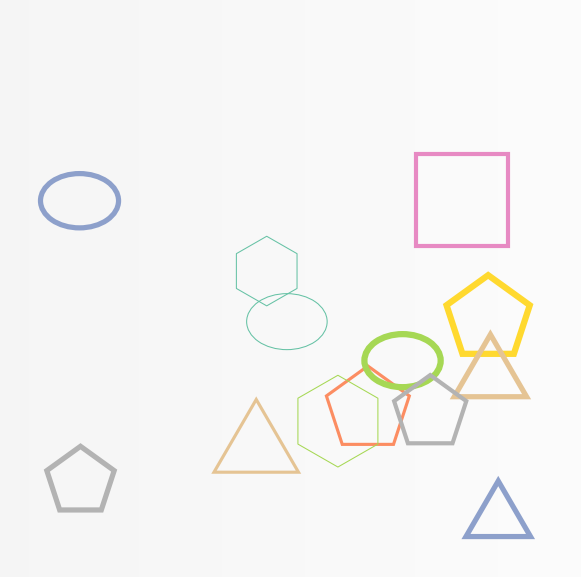[{"shape": "hexagon", "thickness": 0.5, "radius": 0.3, "center": [0.459, 0.53]}, {"shape": "oval", "thickness": 0.5, "radius": 0.35, "center": [0.494, 0.442]}, {"shape": "pentagon", "thickness": 1.5, "radius": 0.38, "center": [0.633, 0.29]}, {"shape": "triangle", "thickness": 2.5, "radius": 0.32, "center": [0.857, 0.102]}, {"shape": "oval", "thickness": 2.5, "radius": 0.34, "center": [0.137, 0.652]}, {"shape": "square", "thickness": 2, "radius": 0.4, "center": [0.794, 0.653]}, {"shape": "oval", "thickness": 3, "radius": 0.33, "center": [0.693, 0.375]}, {"shape": "hexagon", "thickness": 0.5, "radius": 0.4, "center": [0.581, 0.27]}, {"shape": "pentagon", "thickness": 3, "radius": 0.38, "center": [0.84, 0.447]}, {"shape": "triangle", "thickness": 1.5, "radius": 0.42, "center": [0.441, 0.223]}, {"shape": "triangle", "thickness": 2.5, "radius": 0.36, "center": [0.844, 0.348]}, {"shape": "pentagon", "thickness": 2, "radius": 0.33, "center": [0.74, 0.284]}, {"shape": "pentagon", "thickness": 2.5, "radius": 0.3, "center": [0.138, 0.165]}]